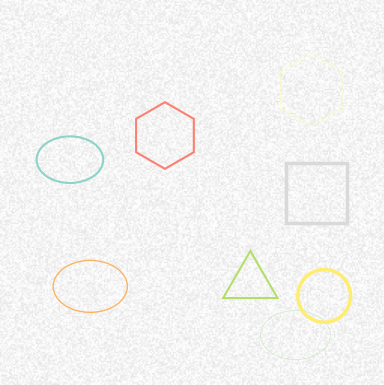[{"shape": "oval", "thickness": 1.5, "radius": 0.43, "center": [0.182, 0.585]}, {"shape": "hexagon", "thickness": 0.5, "radius": 0.47, "center": [0.809, 0.767]}, {"shape": "hexagon", "thickness": 1.5, "radius": 0.43, "center": [0.428, 0.648]}, {"shape": "oval", "thickness": 1, "radius": 0.48, "center": [0.234, 0.256]}, {"shape": "triangle", "thickness": 1.5, "radius": 0.41, "center": [0.65, 0.267]}, {"shape": "square", "thickness": 2.5, "radius": 0.39, "center": [0.822, 0.499]}, {"shape": "oval", "thickness": 0.5, "radius": 0.45, "center": [0.767, 0.13]}, {"shape": "circle", "thickness": 2.5, "radius": 0.34, "center": [0.842, 0.231]}]